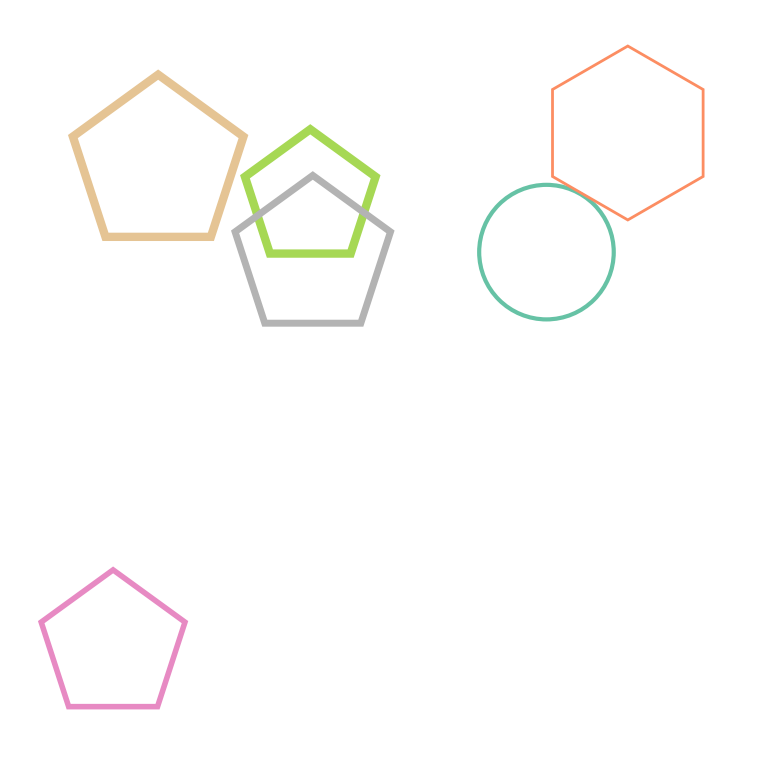[{"shape": "circle", "thickness": 1.5, "radius": 0.44, "center": [0.71, 0.673]}, {"shape": "hexagon", "thickness": 1, "radius": 0.56, "center": [0.815, 0.827]}, {"shape": "pentagon", "thickness": 2, "radius": 0.49, "center": [0.147, 0.162]}, {"shape": "pentagon", "thickness": 3, "radius": 0.45, "center": [0.403, 0.743]}, {"shape": "pentagon", "thickness": 3, "radius": 0.58, "center": [0.205, 0.787]}, {"shape": "pentagon", "thickness": 2.5, "radius": 0.53, "center": [0.406, 0.666]}]